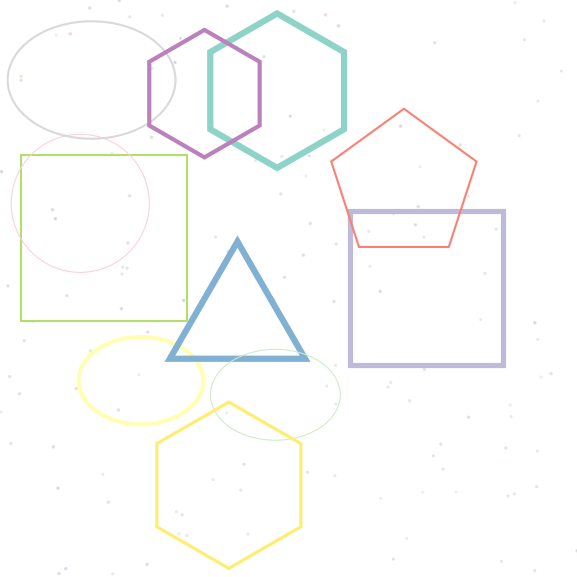[{"shape": "hexagon", "thickness": 3, "radius": 0.67, "center": [0.48, 0.842]}, {"shape": "oval", "thickness": 2, "radius": 0.54, "center": [0.244, 0.34]}, {"shape": "square", "thickness": 2.5, "radius": 0.66, "center": [0.739, 0.5]}, {"shape": "pentagon", "thickness": 1, "radius": 0.66, "center": [0.699, 0.679]}, {"shape": "triangle", "thickness": 3, "radius": 0.68, "center": [0.411, 0.446]}, {"shape": "square", "thickness": 1, "radius": 0.72, "center": [0.18, 0.587]}, {"shape": "circle", "thickness": 0.5, "radius": 0.6, "center": [0.139, 0.647]}, {"shape": "oval", "thickness": 1, "radius": 0.73, "center": [0.159, 0.861]}, {"shape": "hexagon", "thickness": 2, "radius": 0.55, "center": [0.354, 0.837]}, {"shape": "oval", "thickness": 0.5, "radius": 0.56, "center": [0.477, 0.316]}, {"shape": "hexagon", "thickness": 1.5, "radius": 0.72, "center": [0.396, 0.159]}]